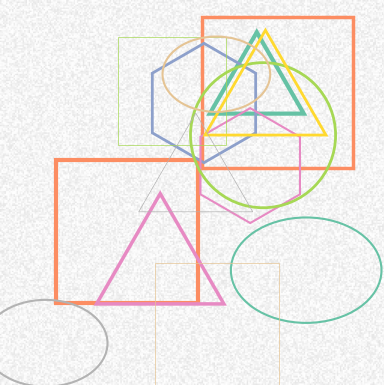[{"shape": "oval", "thickness": 1.5, "radius": 0.98, "center": [0.795, 0.298]}, {"shape": "triangle", "thickness": 3, "radius": 0.7, "center": [0.667, 0.775]}, {"shape": "square", "thickness": 2.5, "radius": 0.98, "center": [0.722, 0.759]}, {"shape": "square", "thickness": 3, "radius": 0.92, "center": [0.33, 0.398]}, {"shape": "hexagon", "thickness": 2, "radius": 0.77, "center": [0.53, 0.732]}, {"shape": "triangle", "thickness": 2.5, "radius": 0.95, "center": [0.416, 0.306]}, {"shape": "hexagon", "thickness": 1.5, "radius": 0.75, "center": [0.65, 0.57]}, {"shape": "circle", "thickness": 2, "radius": 0.94, "center": [0.683, 0.649]}, {"shape": "square", "thickness": 0.5, "radius": 0.7, "center": [0.447, 0.764]}, {"shape": "triangle", "thickness": 2, "radius": 0.91, "center": [0.689, 0.74]}, {"shape": "oval", "thickness": 1.5, "radius": 0.7, "center": [0.562, 0.807]}, {"shape": "square", "thickness": 0.5, "radius": 0.81, "center": [0.563, 0.156]}, {"shape": "oval", "thickness": 1.5, "radius": 0.8, "center": [0.118, 0.108]}, {"shape": "triangle", "thickness": 0.5, "radius": 0.85, "center": [0.508, 0.535]}]